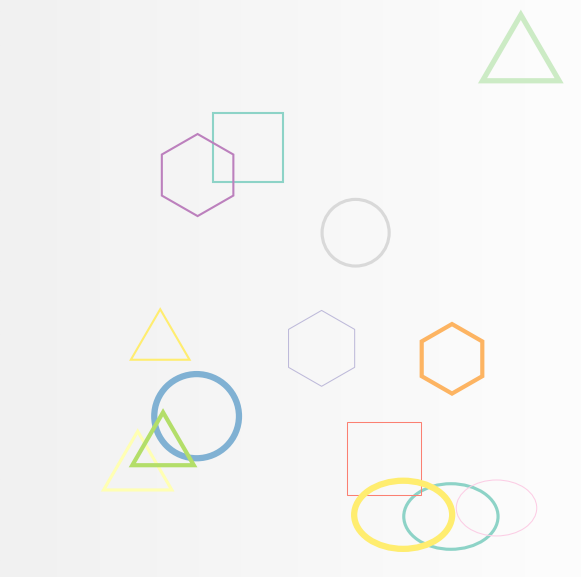[{"shape": "square", "thickness": 1, "radius": 0.3, "center": [0.427, 0.744]}, {"shape": "oval", "thickness": 1.5, "radius": 0.41, "center": [0.776, 0.105]}, {"shape": "triangle", "thickness": 1.5, "radius": 0.34, "center": [0.237, 0.185]}, {"shape": "hexagon", "thickness": 0.5, "radius": 0.33, "center": [0.553, 0.396]}, {"shape": "square", "thickness": 0.5, "radius": 0.32, "center": [0.661, 0.205]}, {"shape": "circle", "thickness": 3, "radius": 0.36, "center": [0.338, 0.278]}, {"shape": "hexagon", "thickness": 2, "radius": 0.3, "center": [0.778, 0.378]}, {"shape": "triangle", "thickness": 2, "radius": 0.31, "center": [0.281, 0.224]}, {"shape": "oval", "thickness": 0.5, "radius": 0.35, "center": [0.854, 0.12]}, {"shape": "circle", "thickness": 1.5, "radius": 0.29, "center": [0.612, 0.596]}, {"shape": "hexagon", "thickness": 1, "radius": 0.36, "center": [0.34, 0.696]}, {"shape": "triangle", "thickness": 2.5, "radius": 0.38, "center": [0.896, 0.897]}, {"shape": "triangle", "thickness": 1, "radius": 0.29, "center": [0.276, 0.405]}, {"shape": "oval", "thickness": 3, "radius": 0.42, "center": [0.694, 0.108]}]